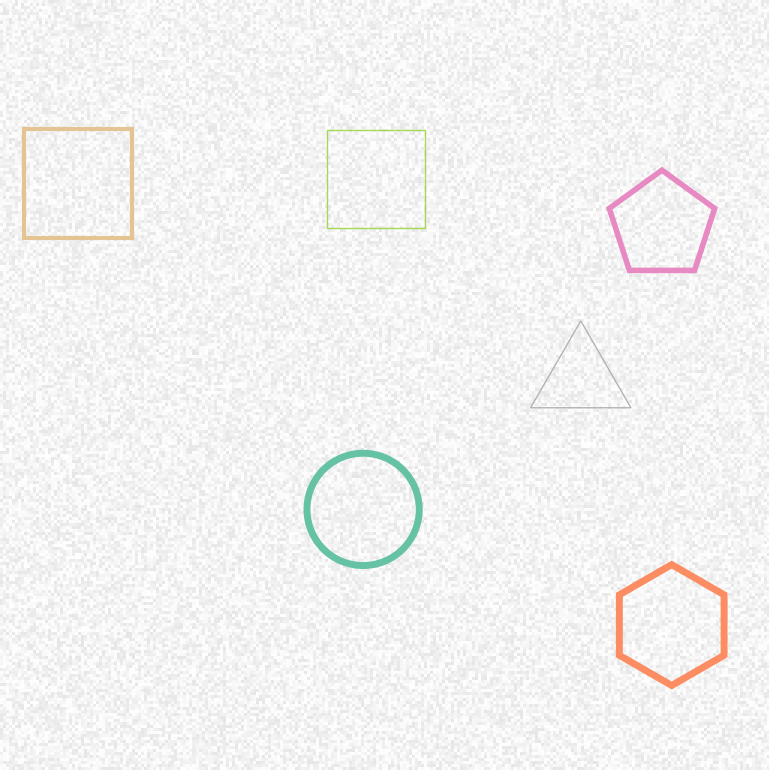[{"shape": "circle", "thickness": 2.5, "radius": 0.36, "center": [0.472, 0.338]}, {"shape": "hexagon", "thickness": 2.5, "radius": 0.39, "center": [0.872, 0.188]}, {"shape": "pentagon", "thickness": 2, "radius": 0.36, "center": [0.86, 0.707]}, {"shape": "square", "thickness": 0.5, "radius": 0.32, "center": [0.488, 0.767]}, {"shape": "square", "thickness": 1.5, "radius": 0.35, "center": [0.101, 0.762]}, {"shape": "triangle", "thickness": 0.5, "radius": 0.38, "center": [0.754, 0.508]}]